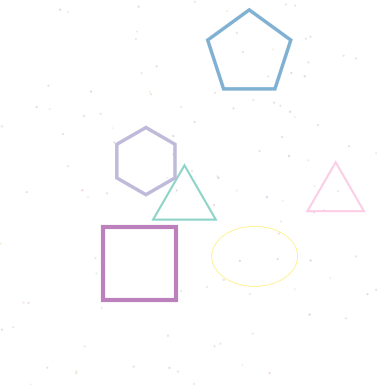[{"shape": "triangle", "thickness": 1.5, "radius": 0.47, "center": [0.479, 0.477]}, {"shape": "hexagon", "thickness": 2.5, "radius": 0.44, "center": [0.379, 0.582]}, {"shape": "pentagon", "thickness": 2.5, "radius": 0.57, "center": [0.647, 0.861]}, {"shape": "triangle", "thickness": 1.5, "radius": 0.42, "center": [0.872, 0.494]}, {"shape": "square", "thickness": 3, "radius": 0.48, "center": [0.361, 0.315]}, {"shape": "oval", "thickness": 0.5, "radius": 0.56, "center": [0.662, 0.334]}]